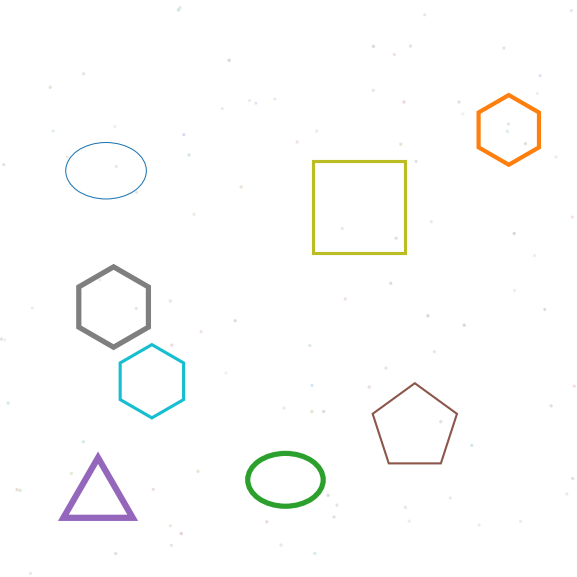[{"shape": "oval", "thickness": 0.5, "radius": 0.35, "center": [0.184, 0.703]}, {"shape": "hexagon", "thickness": 2, "radius": 0.3, "center": [0.881, 0.774]}, {"shape": "oval", "thickness": 2.5, "radius": 0.33, "center": [0.494, 0.168]}, {"shape": "triangle", "thickness": 3, "radius": 0.35, "center": [0.17, 0.137]}, {"shape": "pentagon", "thickness": 1, "radius": 0.38, "center": [0.718, 0.259]}, {"shape": "hexagon", "thickness": 2.5, "radius": 0.35, "center": [0.197, 0.467]}, {"shape": "square", "thickness": 1.5, "radius": 0.4, "center": [0.622, 0.641]}, {"shape": "hexagon", "thickness": 1.5, "radius": 0.32, "center": [0.263, 0.339]}]